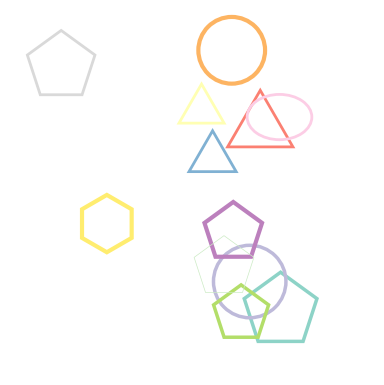[{"shape": "pentagon", "thickness": 2.5, "radius": 0.5, "center": [0.729, 0.194]}, {"shape": "triangle", "thickness": 2, "radius": 0.34, "center": [0.523, 0.714]}, {"shape": "circle", "thickness": 2.5, "radius": 0.47, "center": [0.649, 0.269]}, {"shape": "triangle", "thickness": 2, "radius": 0.49, "center": [0.676, 0.667]}, {"shape": "triangle", "thickness": 2, "radius": 0.35, "center": [0.552, 0.59]}, {"shape": "circle", "thickness": 3, "radius": 0.43, "center": [0.602, 0.869]}, {"shape": "pentagon", "thickness": 2.5, "radius": 0.38, "center": [0.626, 0.185]}, {"shape": "oval", "thickness": 2, "radius": 0.42, "center": [0.726, 0.696]}, {"shape": "pentagon", "thickness": 2, "radius": 0.46, "center": [0.159, 0.829]}, {"shape": "pentagon", "thickness": 3, "radius": 0.39, "center": [0.606, 0.397]}, {"shape": "pentagon", "thickness": 0.5, "radius": 0.41, "center": [0.582, 0.306]}, {"shape": "hexagon", "thickness": 3, "radius": 0.37, "center": [0.278, 0.419]}]